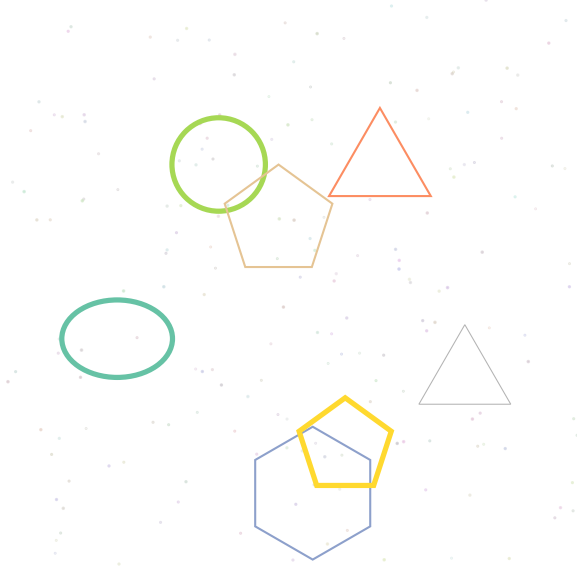[{"shape": "oval", "thickness": 2.5, "radius": 0.48, "center": [0.203, 0.413]}, {"shape": "triangle", "thickness": 1, "radius": 0.51, "center": [0.658, 0.71]}, {"shape": "hexagon", "thickness": 1, "radius": 0.58, "center": [0.541, 0.145]}, {"shape": "circle", "thickness": 2.5, "radius": 0.4, "center": [0.379, 0.714]}, {"shape": "pentagon", "thickness": 2.5, "radius": 0.42, "center": [0.598, 0.226]}, {"shape": "pentagon", "thickness": 1, "radius": 0.49, "center": [0.482, 0.616]}, {"shape": "triangle", "thickness": 0.5, "radius": 0.46, "center": [0.805, 0.345]}]